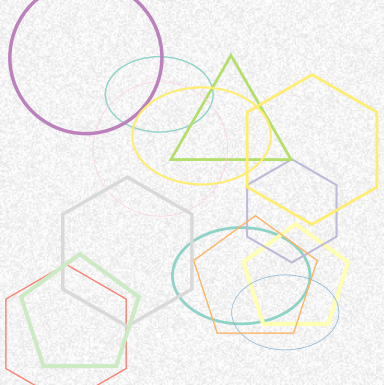[{"shape": "oval", "thickness": 1, "radius": 0.7, "center": [0.414, 0.755]}, {"shape": "oval", "thickness": 2, "radius": 0.89, "center": [0.627, 0.284]}, {"shape": "pentagon", "thickness": 3, "radius": 0.72, "center": [0.768, 0.275]}, {"shape": "hexagon", "thickness": 1.5, "radius": 0.67, "center": [0.758, 0.452]}, {"shape": "hexagon", "thickness": 1, "radius": 0.9, "center": [0.171, 0.133]}, {"shape": "oval", "thickness": 0.5, "radius": 0.7, "center": [0.741, 0.189]}, {"shape": "pentagon", "thickness": 1, "radius": 0.84, "center": [0.663, 0.271]}, {"shape": "triangle", "thickness": 2, "radius": 0.9, "center": [0.6, 0.676]}, {"shape": "circle", "thickness": 0.5, "radius": 0.87, "center": [0.417, 0.613]}, {"shape": "hexagon", "thickness": 2.5, "radius": 0.97, "center": [0.331, 0.346]}, {"shape": "circle", "thickness": 2.5, "radius": 0.99, "center": [0.223, 0.85]}, {"shape": "pentagon", "thickness": 3, "radius": 0.8, "center": [0.208, 0.179]}, {"shape": "hexagon", "thickness": 2, "radius": 0.97, "center": [0.81, 0.611]}, {"shape": "oval", "thickness": 1.5, "radius": 0.9, "center": [0.523, 0.647]}]